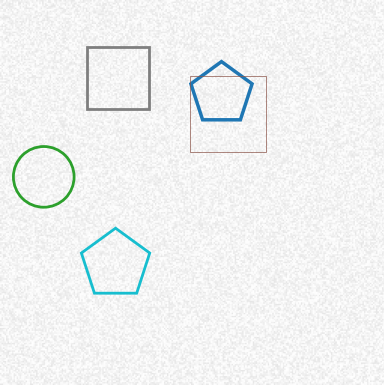[{"shape": "pentagon", "thickness": 2.5, "radius": 0.42, "center": [0.575, 0.756]}, {"shape": "circle", "thickness": 2, "radius": 0.39, "center": [0.114, 0.541]}, {"shape": "square", "thickness": 0.5, "radius": 0.49, "center": [0.592, 0.704]}, {"shape": "square", "thickness": 2, "radius": 0.4, "center": [0.306, 0.797]}, {"shape": "pentagon", "thickness": 2, "radius": 0.47, "center": [0.3, 0.314]}]